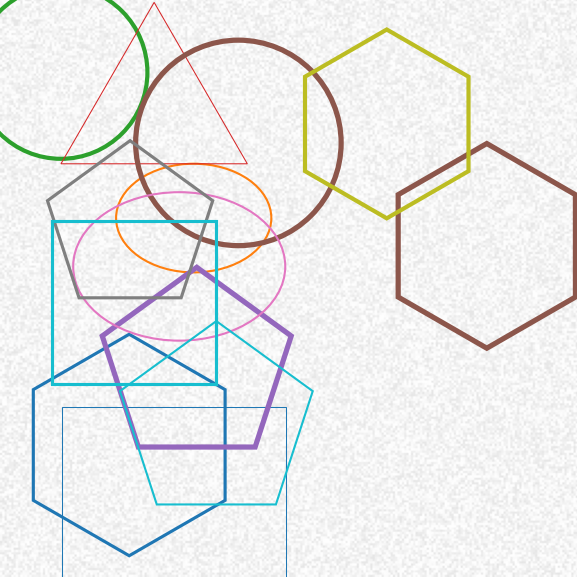[{"shape": "square", "thickness": 0.5, "radius": 0.97, "center": [0.302, 0.101]}, {"shape": "hexagon", "thickness": 1.5, "radius": 0.96, "center": [0.224, 0.229]}, {"shape": "oval", "thickness": 1, "radius": 0.67, "center": [0.335, 0.622]}, {"shape": "circle", "thickness": 2, "radius": 0.75, "center": [0.106, 0.874]}, {"shape": "triangle", "thickness": 0.5, "radius": 0.93, "center": [0.267, 0.809]}, {"shape": "pentagon", "thickness": 2.5, "radius": 0.86, "center": [0.341, 0.364]}, {"shape": "hexagon", "thickness": 2.5, "radius": 0.89, "center": [0.843, 0.573]}, {"shape": "circle", "thickness": 2.5, "radius": 0.89, "center": [0.413, 0.752]}, {"shape": "oval", "thickness": 1, "radius": 0.92, "center": [0.31, 0.538]}, {"shape": "pentagon", "thickness": 1.5, "radius": 0.75, "center": [0.225, 0.605]}, {"shape": "hexagon", "thickness": 2, "radius": 0.82, "center": [0.67, 0.785]}, {"shape": "square", "thickness": 1.5, "radius": 0.71, "center": [0.232, 0.475]}, {"shape": "pentagon", "thickness": 1, "radius": 0.88, "center": [0.375, 0.268]}]